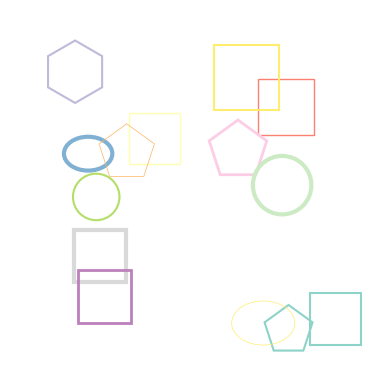[{"shape": "square", "thickness": 1.5, "radius": 0.34, "center": [0.872, 0.172]}, {"shape": "pentagon", "thickness": 1.5, "radius": 0.33, "center": [0.749, 0.142]}, {"shape": "square", "thickness": 1, "radius": 0.33, "center": [0.401, 0.641]}, {"shape": "hexagon", "thickness": 1.5, "radius": 0.41, "center": [0.195, 0.814]}, {"shape": "square", "thickness": 1, "radius": 0.36, "center": [0.742, 0.722]}, {"shape": "oval", "thickness": 3, "radius": 0.31, "center": [0.229, 0.601]}, {"shape": "pentagon", "thickness": 0.5, "radius": 0.38, "center": [0.329, 0.603]}, {"shape": "circle", "thickness": 1.5, "radius": 0.3, "center": [0.25, 0.488]}, {"shape": "pentagon", "thickness": 2, "radius": 0.39, "center": [0.618, 0.61]}, {"shape": "square", "thickness": 3, "radius": 0.34, "center": [0.259, 0.335]}, {"shape": "square", "thickness": 2, "radius": 0.34, "center": [0.27, 0.23]}, {"shape": "circle", "thickness": 3, "radius": 0.38, "center": [0.733, 0.519]}, {"shape": "oval", "thickness": 0.5, "radius": 0.41, "center": [0.684, 0.161]}, {"shape": "square", "thickness": 1.5, "radius": 0.42, "center": [0.64, 0.799]}]